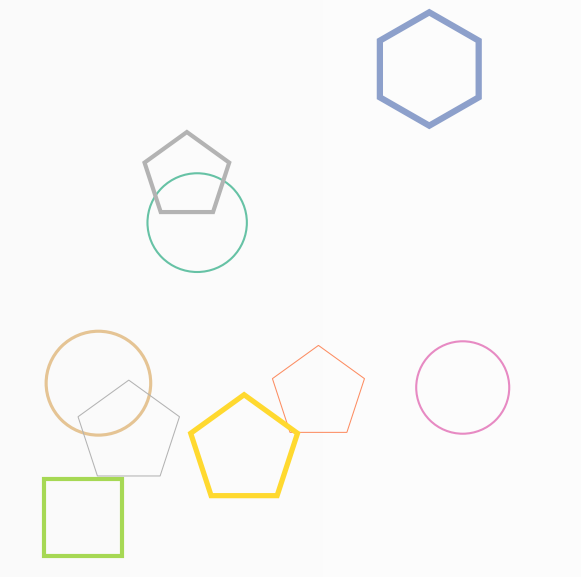[{"shape": "circle", "thickness": 1, "radius": 0.43, "center": [0.339, 0.614]}, {"shape": "pentagon", "thickness": 0.5, "radius": 0.42, "center": [0.548, 0.318]}, {"shape": "hexagon", "thickness": 3, "radius": 0.49, "center": [0.739, 0.88]}, {"shape": "circle", "thickness": 1, "radius": 0.4, "center": [0.796, 0.328]}, {"shape": "square", "thickness": 2, "radius": 0.33, "center": [0.143, 0.103]}, {"shape": "pentagon", "thickness": 2.5, "radius": 0.48, "center": [0.42, 0.219]}, {"shape": "circle", "thickness": 1.5, "radius": 0.45, "center": [0.169, 0.336]}, {"shape": "pentagon", "thickness": 0.5, "radius": 0.46, "center": [0.222, 0.249]}, {"shape": "pentagon", "thickness": 2, "radius": 0.38, "center": [0.322, 0.694]}]